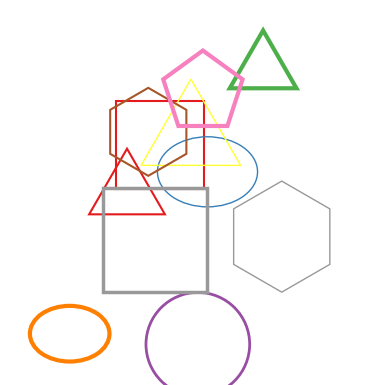[{"shape": "triangle", "thickness": 1.5, "radius": 0.57, "center": [0.33, 0.5]}, {"shape": "square", "thickness": 1.5, "radius": 0.57, "center": [0.416, 0.624]}, {"shape": "oval", "thickness": 1, "radius": 0.65, "center": [0.539, 0.554]}, {"shape": "triangle", "thickness": 3, "radius": 0.5, "center": [0.683, 0.821]}, {"shape": "circle", "thickness": 2, "radius": 0.67, "center": [0.514, 0.106]}, {"shape": "oval", "thickness": 3, "radius": 0.52, "center": [0.181, 0.133]}, {"shape": "triangle", "thickness": 1, "radius": 0.75, "center": [0.496, 0.645]}, {"shape": "hexagon", "thickness": 1.5, "radius": 0.57, "center": [0.385, 0.658]}, {"shape": "pentagon", "thickness": 3, "radius": 0.54, "center": [0.527, 0.76]}, {"shape": "hexagon", "thickness": 1, "radius": 0.72, "center": [0.732, 0.385]}, {"shape": "square", "thickness": 2.5, "radius": 0.67, "center": [0.403, 0.377]}]